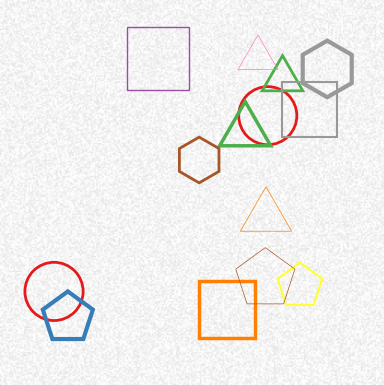[{"shape": "circle", "thickness": 2, "radius": 0.38, "center": [0.14, 0.243]}, {"shape": "circle", "thickness": 2, "radius": 0.38, "center": [0.696, 0.7]}, {"shape": "pentagon", "thickness": 3, "radius": 0.34, "center": [0.176, 0.175]}, {"shape": "triangle", "thickness": 2.5, "radius": 0.38, "center": [0.637, 0.66]}, {"shape": "triangle", "thickness": 2, "radius": 0.31, "center": [0.734, 0.795]}, {"shape": "square", "thickness": 1, "radius": 0.41, "center": [0.41, 0.848]}, {"shape": "square", "thickness": 2.5, "radius": 0.36, "center": [0.59, 0.196]}, {"shape": "triangle", "thickness": 0.5, "radius": 0.38, "center": [0.691, 0.438]}, {"shape": "pentagon", "thickness": 1.5, "radius": 0.3, "center": [0.779, 0.257]}, {"shape": "pentagon", "thickness": 0.5, "radius": 0.4, "center": [0.689, 0.276]}, {"shape": "hexagon", "thickness": 2, "radius": 0.3, "center": [0.517, 0.584]}, {"shape": "triangle", "thickness": 0.5, "radius": 0.3, "center": [0.67, 0.849]}, {"shape": "square", "thickness": 1.5, "radius": 0.35, "center": [0.804, 0.716]}, {"shape": "hexagon", "thickness": 3, "radius": 0.37, "center": [0.85, 0.821]}]